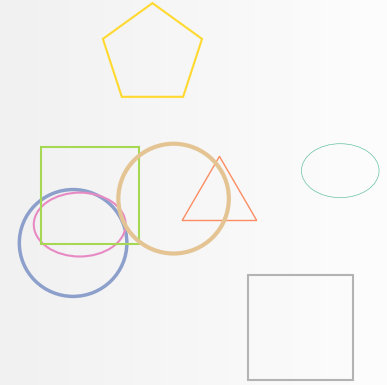[{"shape": "oval", "thickness": 0.5, "radius": 0.5, "center": [0.878, 0.557]}, {"shape": "triangle", "thickness": 1, "radius": 0.56, "center": [0.566, 0.483]}, {"shape": "circle", "thickness": 2.5, "radius": 0.69, "center": [0.189, 0.369]}, {"shape": "oval", "thickness": 1.5, "radius": 0.59, "center": [0.206, 0.417]}, {"shape": "square", "thickness": 1.5, "radius": 0.63, "center": [0.233, 0.492]}, {"shape": "pentagon", "thickness": 1.5, "radius": 0.67, "center": [0.393, 0.857]}, {"shape": "circle", "thickness": 3, "radius": 0.71, "center": [0.448, 0.484]}, {"shape": "square", "thickness": 1.5, "radius": 0.68, "center": [0.776, 0.15]}]